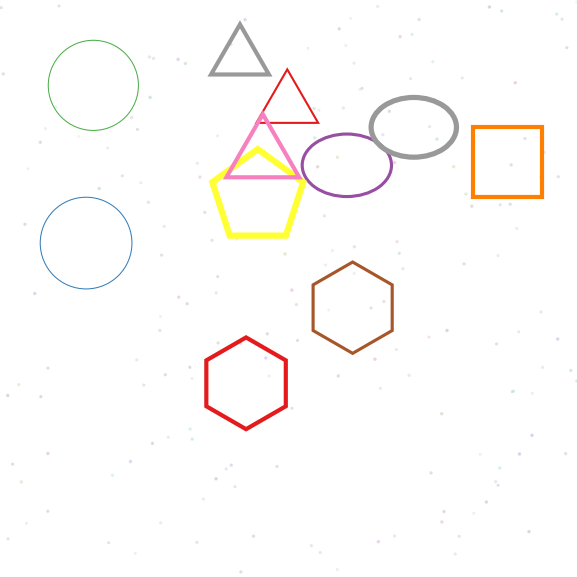[{"shape": "triangle", "thickness": 1, "radius": 0.31, "center": [0.497, 0.817]}, {"shape": "hexagon", "thickness": 2, "radius": 0.4, "center": [0.426, 0.335]}, {"shape": "circle", "thickness": 0.5, "radius": 0.4, "center": [0.149, 0.578]}, {"shape": "circle", "thickness": 0.5, "radius": 0.39, "center": [0.162, 0.851]}, {"shape": "oval", "thickness": 1.5, "radius": 0.39, "center": [0.601, 0.713]}, {"shape": "square", "thickness": 2, "radius": 0.3, "center": [0.879, 0.718]}, {"shape": "pentagon", "thickness": 3, "radius": 0.41, "center": [0.446, 0.658]}, {"shape": "hexagon", "thickness": 1.5, "radius": 0.4, "center": [0.611, 0.466]}, {"shape": "triangle", "thickness": 2, "radius": 0.36, "center": [0.455, 0.729]}, {"shape": "triangle", "thickness": 2, "radius": 0.29, "center": [0.416, 0.899]}, {"shape": "oval", "thickness": 2.5, "radius": 0.37, "center": [0.717, 0.779]}]